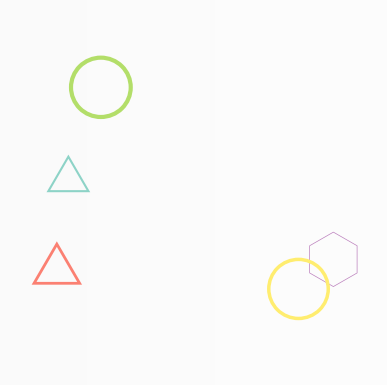[{"shape": "triangle", "thickness": 1.5, "radius": 0.3, "center": [0.176, 0.533]}, {"shape": "triangle", "thickness": 2, "radius": 0.34, "center": [0.147, 0.298]}, {"shape": "circle", "thickness": 3, "radius": 0.39, "center": [0.26, 0.773]}, {"shape": "hexagon", "thickness": 0.5, "radius": 0.35, "center": [0.86, 0.326]}, {"shape": "circle", "thickness": 2.5, "radius": 0.38, "center": [0.77, 0.25]}]